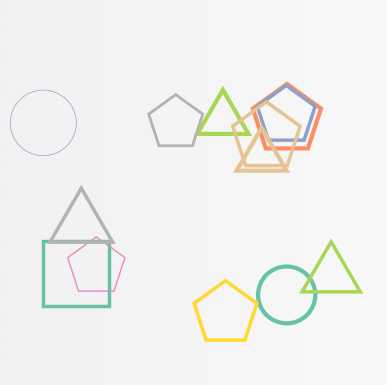[{"shape": "circle", "thickness": 3, "radius": 0.37, "center": [0.74, 0.234]}, {"shape": "square", "thickness": 2.5, "radius": 0.42, "center": [0.196, 0.29]}, {"shape": "pentagon", "thickness": 3, "radius": 0.46, "center": [0.74, 0.689]}, {"shape": "circle", "thickness": 0.5, "radius": 0.43, "center": [0.112, 0.681]}, {"shape": "pentagon", "thickness": 2.5, "radius": 0.39, "center": [0.739, 0.7]}, {"shape": "pentagon", "thickness": 1, "radius": 0.39, "center": [0.248, 0.307]}, {"shape": "triangle", "thickness": 3, "radius": 0.38, "center": [0.575, 0.69]}, {"shape": "triangle", "thickness": 2.5, "radius": 0.43, "center": [0.855, 0.285]}, {"shape": "pentagon", "thickness": 2.5, "radius": 0.43, "center": [0.582, 0.186]}, {"shape": "triangle", "thickness": 3, "radius": 0.37, "center": [0.675, 0.594]}, {"shape": "pentagon", "thickness": 2.5, "radius": 0.46, "center": [0.687, 0.644]}, {"shape": "triangle", "thickness": 2.5, "radius": 0.47, "center": [0.21, 0.418]}, {"shape": "pentagon", "thickness": 2, "radius": 0.37, "center": [0.453, 0.681]}]